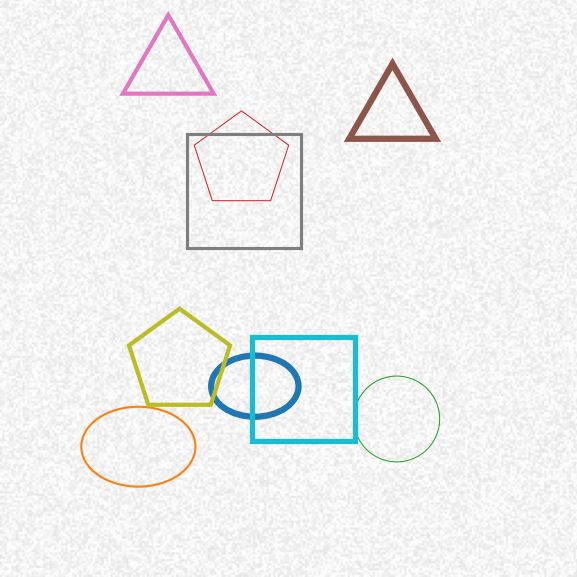[{"shape": "oval", "thickness": 3, "radius": 0.38, "center": [0.441, 0.33]}, {"shape": "oval", "thickness": 1, "radius": 0.49, "center": [0.24, 0.226]}, {"shape": "circle", "thickness": 0.5, "radius": 0.37, "center": [0.687, 0.274]}, {"shape": "pentagon", "thickness": 0.5, "radius": 0.43, "center": [0.418, 0.721]}, {"shape": "triangle", "thickness": 3, "radius": 0.43, "center": [0.68, 0.802]}, {"shape": "triangle", "thickness": 2, "radius": 0.45, "center": [0.291, 0.882]}, {"shape": "square", "thickness": 1.5, "radius": 0.49, "center": [0.423, 0.669]}, {"shape": "pentagon", "thickness": 2, "radius": 0.46, "center": [0.311, 0.373]}, {"shape": "square", "thickness": 2.5, "radius": 0.45, "center": [0.525, 0.326]}]